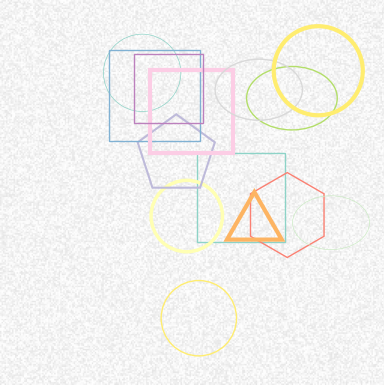[{"shape": "square", "thickness": 1, "radius": 0.57, "center": [0.626, 0.487]}, {"shape": "circle", "thickness": 0.5, "radius": 0.5, "center": [0.369, 0.811]}, {"shape": "circle", "thickness": 2.5, "radius": 0.46, "center": [0.485, 0.439]}, {"shape": "pentagon", "thickness": 1.5, "radius": 0.53, "center": [0.458, 0.598]}, {"shape": "hexagon", "thickness": 1, "radius": 0.55, "center": [0.746, 0.441]}, {"shape": "square", "thickness": 1, "radius": 0.59, "center": [0.401, 0.751]}, {"shape": "triangle", "thickness": 3, "radius": 0.41, "center": [0.661, 0.419]}, {"shape": "oval", "thickness": 1, "radius": 0.59, "center": [0.758, 0.745]}, {"shape": "square", "thickness": 3, "radius": 0.54, "center": [0.497, 0.71]}, {"shape": "oval", "thickness": 1, "radius": 0.57, "center": [0.672, 0.767]}, {"shape": "square", "thickness": 1, "radius": 0.45, "center": [0.437, 0.769]}, {"shape": "oval", "thickness": 0.5, "radius": 0.5, "center": [0.86, 0.422]}, {"shape": "circle", "thickness": 1, "radius": 0.49, "center": [0.516, 0.174]}, {"shape": "circle", "thickness": 3, "radius": 0.58, "center": [0.827, 0.816]}]